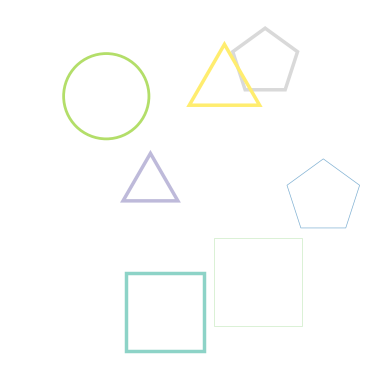[{"shape": "square", "thickness": 2.5, "radius": 0.51, "center": [0.428, 0.189]}, {"shape": "triangle", "thickness": 2.5, "radius": 0.41, "center": [0.391, 0.519]}, {"shape": "pentagon", "thickness": 0.5, "radius": 0.5, "center": [0.84, 0.488]}, {"shape": "circle", "thickness": 2, "radius": 0.55, "center": [0.276, 0.75]}, {"shape": "pentagon", "thickness": 2.5, "radius": 0.44, "center": [0.689, 0.838]}, {"shape": "square", "thickness": 0.5, "radius": 0.57, "center": [0.671, 0.267]}, {"shape": "triangle", "thickness": 2.5, "radius": 0.53, "center": [0.583, 0.779]}]